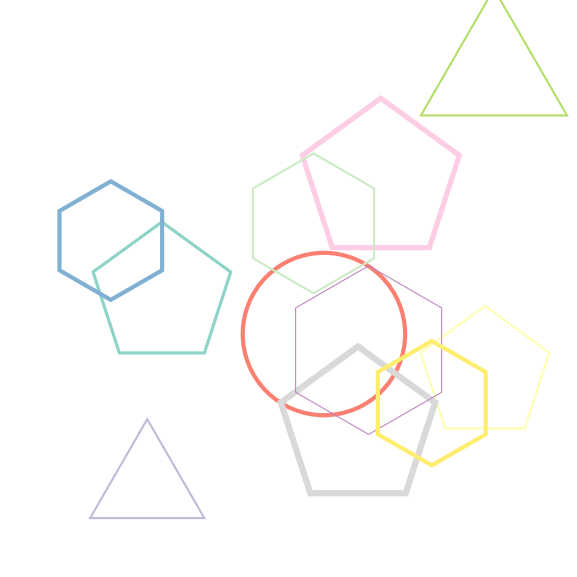[{"shape": "pentagon", "thickness": 1.5, "radius": 0.63, "center": [0.28, 0.489]}, {"shape": "pentagon", "thickness": 1, "radius": 0.59, "center": [0.84, 0.352]}, {"shape": "triangle", "thickness": 1, "radius": 0.57, "center": [0.255, 0.159]}, {"shape": "circle", "thickness": 2, "radius": 0.7, "center": [0.561, 0.421]}, {"shape": "hexagon", "thickness": 2, "radius": 0.51, "center": [0.192, 0.582]}, {"shape": "triangle", "thickness": 1, "radius": 0.73, "center": [0.855, 0.872]}, {"shape": "pentagon", "thickness": 2.5, "radius": 0.71, "center": [0.659, 0.686]}, {"shape": "pentagon", "thickness": 3, "radius": 0.7, "center": [0.62, 0.259]}, {"shape": "hexagon", "thickness": 0.5, "radius": 0.73, "center": [0.638, 0.393]}, {"shape": "hexagon", "thickness": 1, "radius": 0.61, "center": [0.543, 0.612]}, {"shape": "hexagon", "thickness": 2, "radius": 0.54, "center": [0.748, 0.301]}]